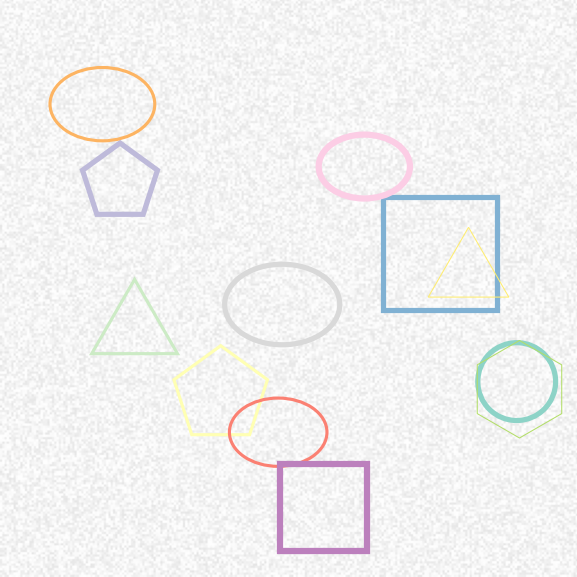[{"shape": "circle", "thickness": 2.5, "radius": 0.34, "center": [0.895, 0.338]}, {"shape": "pentagon", "thickness": 1.5, "radius": 0.43, "center": [0.382, 0.315]}, {"shape": "pentagon", "thickness": 2.5, "radius": 0.34, "center": [0.208, 0.683]}, {"shape": "oval", "thickness": 1.5, "radius": 0.42, "center": [0.482, 0.251]}, {"shape": "square", "thickness": 2.5, "radius": 0.49, "center": [0.762, 0.561]}, {"shape": "oval", "thickness": 1.5, "radius": 0.45, "center": [0.177, 0.819]}, {"shape": "hexagon", "thickness": 0.5, "radius": 0.42, "center": [0.9, 0.325]}, {"shape": "oval", "thickness": 3, "radius": 0.4, "center": [0.631, 0.711]}, {"shape": "oval", "thickness": 2.5, "radius": 0.5, "center": [0.489, 0.472]}, {"shape": "square", "thickness": 3, "radius": 0.38, "center": [0.561, 0.121]}, {"shape": "triangle", "thickness": 1.5, "radius": 0.43, "center": [0.233, 0.43]}, {"shape": "triangle", "thickness": 0.5, "radius": 0.4, "center": [0.811, 0.525]}]